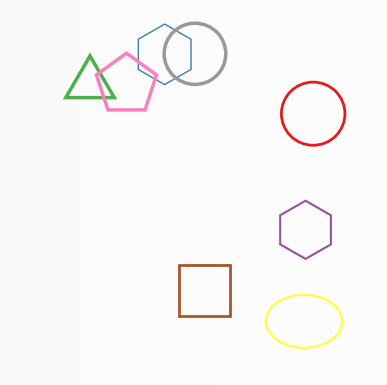[{"shape": "circle", "thickness": 2, "radius": 0.41, "center": [0.808, 0.705]}, {"shape": "hexagon", "thickness": 1, "radius": 0.39, "center": [0.425, 0.859]}, {"shape": "triangle", "thickness": 2.5, "radius": 0.36, "center": [0.232, 0.783]}, {"shape": "hexagon", "thickness": 1.5, "radius": 0.38, "center": [0.788, 0.403]}, {"shape": "oval", "thickness": 1.5, "radius": 0.49, "center": [0.785, 0.165]}, {"shape": "square", "thickness": 2, "radius": 0.33, "center": [0.528, 0.245]}, {"shape": "pentagon", "thickness": 2.5, "radius": 0.41, "center": [0.326, 0.78]}, {"shape": "circle", "thickness": 2.5, "radius": 0.4, "center": [0.503, 0.86]}]